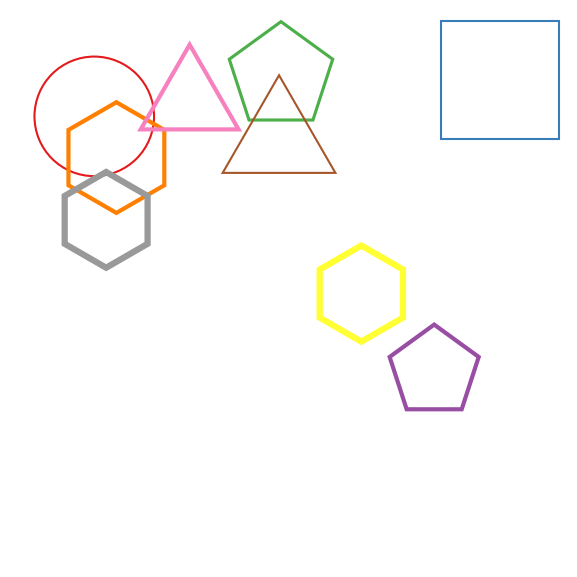[{"shape": "circle", "thickness": 1, "radius": 0.52, "center": [0.163, 0.798]}, {"shape": "square", "thickness": 1, "radius": 0.51, "center": [0.866, 0.86]}, {"shape": "pentagon", "thickness": 1.5, "radius": 0.47, "center": [0.487, 0.867]}, {"shape": "pentagon", "thickness": 2, "radius": 0.41, "center": [0.752, 0.356]}, {"shape": "hexagon", "thickness": 2, "radius": 0.48, "center": [0.202, 0.726]}, {"shape": "hexagon", "thickness": 3, "radius": 0.42, "center": [0.626, 0.491]}, {"shape": "triangle", "thickness": 1, "radius": 0.56, "center": [0.483, 0.756]}, {"shape": "triangle", "thickness": 2, "radius": 0.49, "center": [0.328, 0.824]}, {"shape": "hexagon", "thickness": 3, "radius": 0.41, "center": [0.184, 0.618]}]